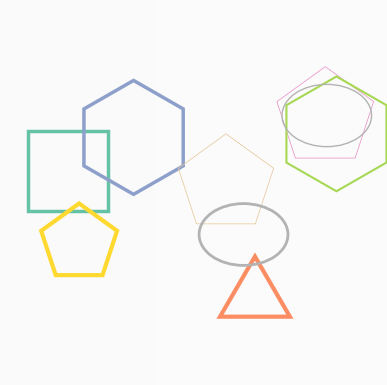[{"shape": "square", "thickness": 2.5, "radius": 0.52, "center": [0.176, 0.556]}, {"shape": "triangle", "thickness": 3, "radius": 0.52, "center": [0.658, 0.23]}, {"shape": "hexagon", "thickness": 2.5, "radius": 0.74, "center": [0.345, 0.643]}, {"shape": "pentagon", "thickness": 0.5, "radius": 0.66, "center": [0.839, 0.696]}, {"shape": "hexagon", "thickness": 1.5, "radius": 0.75, "center": [0.868, 0.652]}, {"shape": "pentagon", "thickness": 3, "radius": 0.51, "center": [0.204, 0.369]}, {"shape": "pentagon", "thickness": 0.5, "radius": 0.65, "center": [0.583, 0.523]}, {"shape": "oval", "thickness": 1, "radius": 0.58, "center": [0.843, 0.7]}, {"shape": "oval", "thickness": 2, "radius": 0.57, "center": [0.628, 0.391]}]